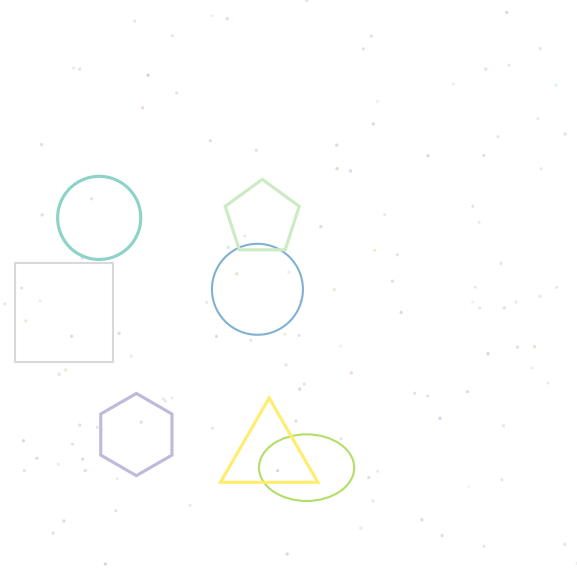[{"shape": "circle", "thickness": 1.5, "radius": 0.36, "center": [0.172, 0.622]}, {"shape": "hexagon", "thickness": 1.5, "radius": 0.36, "center": [0.236, 0.247]}, {"shape": "circle", "thickness": 1, "radius": 0.39, "center": [0.446, 0.498]}, {"shape": "oval", "thickness": 1, "radius": 0.41, "center": [0.531, 0.189]}, {"shape": "square", "thickness": 1, "radius": 0.43, "center": [0.111, 0.458]}, {"shape": "pentagon", "thickness": 1.5, "radius": 0.34, "center": [0.454, 0.621]}, {"shape": "triangle", "thickness": 1.5, "radius": 0.49, "center": [0.466, 0.213]}]